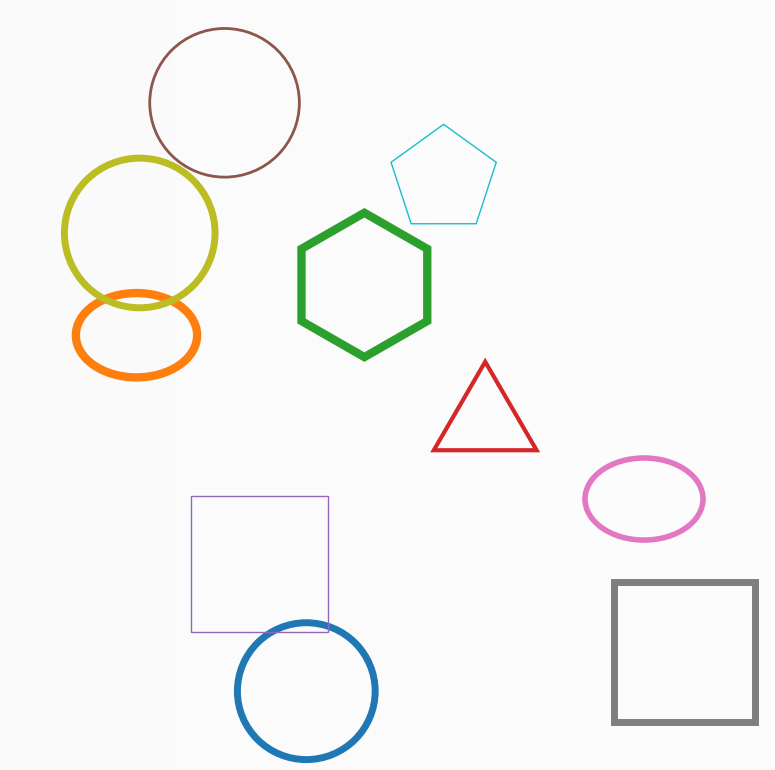[{"shape": "circle", "thickness": 2.5, "radius": 0.44, "center": [0.395, 0.102]}, {"shape": "oval", "thickness": 3, "radius": 0.39, "center": [0.176, 0.565]}, {"shape": "hexagon", "thickness": 3, "radius": 0.47, "center": [0.47, 0.63]}, {"shape": "triangle", "thickness": 1.5, "radius": 0.38, "center": [0.626, 0.454]}, {"shape": "square", "thickness": 0.5, "radius": 0.44, "center": [0.335, 0.268]}, {"shape": "circle", "thickness": 1, "radius": 0.48, "center": [0.29, 0.866]}, {"shape": "oval", "thickness": 2, "radius": 0.38, "center": [0.831, 0.352]}, {"shape": "square", "thickness": 2.5, "radius": 0.46, "center": [0.883, 0.153]}, {"shape": "circle", "thickness": 2.5, "radius": 0.49, "center": [0.18, 0.697]}, {"shape": "pentagon", "thickness": 0.5, "radius": 0.36, "center": [0.572, 0.767]}]